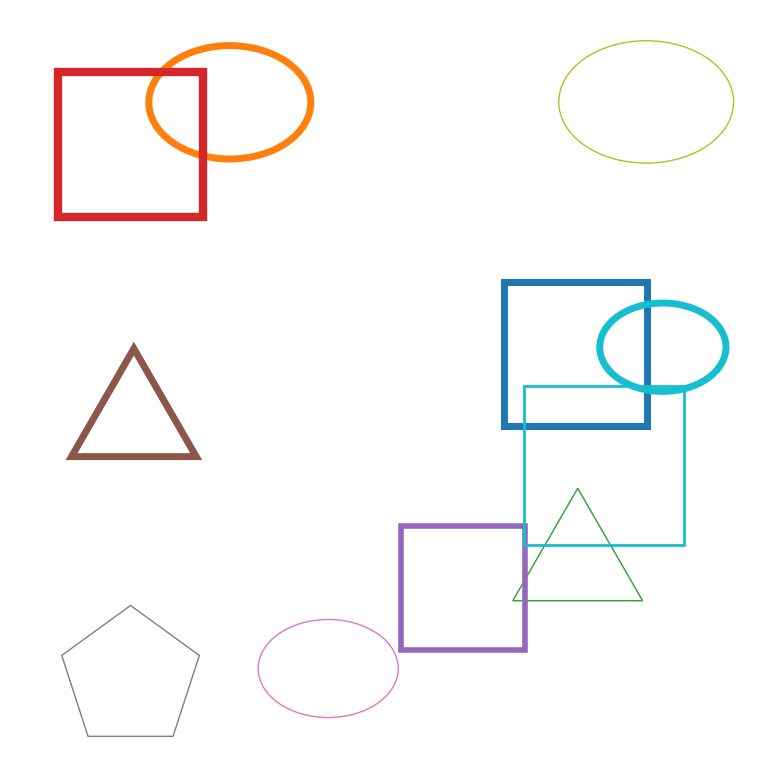[{"shape": "square", "thickness": 2.5, "radius": 0.47, "center": [0.748, 0.54]}, {"shape": "oval", "thickness": 2.5, "radius": 0.53, "center": [0.298, 0.867]}, {"shape": "triangle", "thickness": 0.5, "radius": 0.49, "center": [0.75, 0.269]}, {"shape": "square", "thickness": 3, "radius": 0.47, "center": [0.169, 0.812]}, {"shape": "square", "thickness": 2, "radius": 0.4, "center": [0.601, 0.237]}, {"shape": "triangle", "thickness": 2.5, "radius": 0.47, "center": [0.174, 0.454]}, {"shape": "oval", "thickness": 0.5, "radius": 0.45, "center": [0.426, 0.132]}, {"shape": "pentagon", "thickness": 0.5, "radius": 0.47, "center": [0.17, 0.12]}, {"shape": "oval", "thickness": 0.5, "radius": 0.57, "center": [0.839, 0.868]}, {"shape": "square", "thickness": 1, "radius": 0.52, "center": [0.785, 0.395]}, {"shape": "oval", "thickness": 2.5, "radius": 0.41, "center": [0.861, 0.549]}]